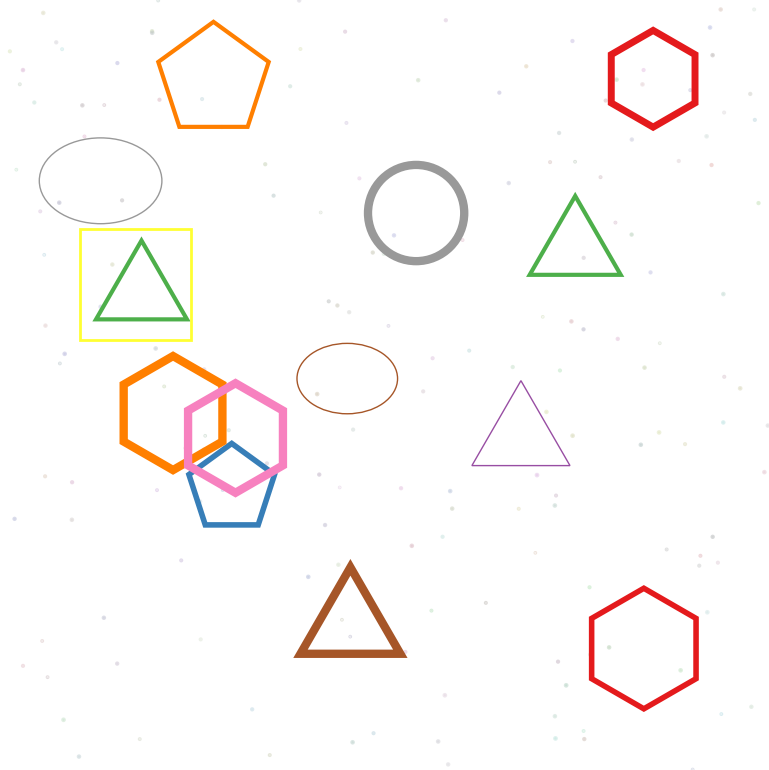[{"shape": "hexagon", "thickness": 2, "radius": 0.39, "center": [0.836, 0.158]}, {"shape": "hexagon", "thickness": 2.5, "radius": 0.31, "center": [0.848, 0.898]}, {"shape": "pentagon", "thickness": 2, "radius": 0.29, "center": [0.301, 0.366]}, {"shape": "triangle", "thickness": 1.5, "radius": 0.34, "center": [0.184, 0.619]}, {"shape": "triangle", "thickness": 1.5, "radius": 0.34, "center": [0.747, 0.677]}, {"shape": "triangle", "thickness": 0.5, "radius": 0.37, "center": [0.677, 0.432]}, {"shape": "pentagon", "thickness": 1.5, "radius": 0.38, "center": [0.277, 0.896]}, {"shape": "hexagon", "thickness": 3, "radius": 0.37, "center": [0.225, 0.464]}, {"shape": "square", "thickness": 1, "radius": 0.36, "center": [0.176, 0.631]}, {"shape": "triangle", "thickness": 3, "radius": 0.37, "center": [0.455, 0.188]}, {"shape": "oval", "thickness": 0.5, "radius": 0.33, "center": [0.451, 0.508]}, {"shape": "hexagon", "thickness": 3, "radius": 0.36, "center": [0.306, 0.431]}, {"shape": "circle", "thickness": 3, "radius": 0.31, "center": [0.54, 0.723]}, {"shape": "oval", "thickness": 0.5, "radius": 0.4, "center": [0.131, 0.765]}]